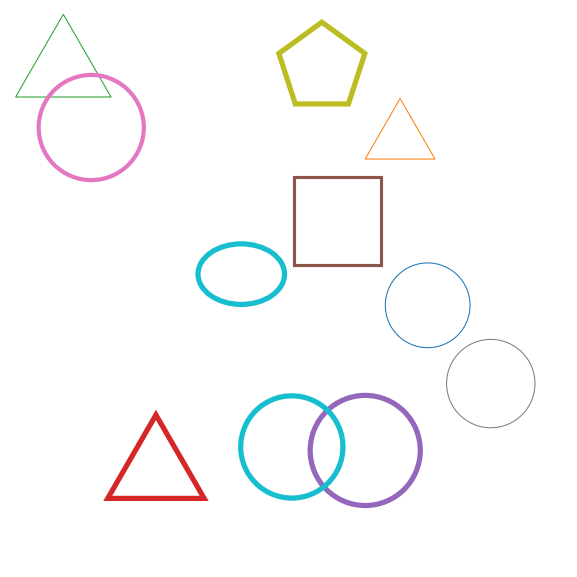[{"shape": "circle", "thickness": 0.5, "radius": 0.37, "center": [0.741, 0.47]}, {"shape": "triangle", "thickness": 0.5, "radius": 0.35, "center": [0.693, 0.759]}, {"shape": "triangle", "thickness": 0.5, "radius": 0.48, "center": [0.11, 0.879]}, {"shape": "triangle", "thickness": 2.5, "radius": 0.48, "center": [0.27, 0.184]}, {"shape": "circle", "thickness": 2.5, "radius": 0.48, "center": [0.632, 0.219]}, {"shape": "square", "thickness": 1.5, "radius": 0.38, "center": [0.584, 0.616]}, {"shape": "circle", "thickness": 2, "radius": 0.46, "center": [0.158, 0.778]}, {"shape": "circle", "thickness": 0.5, "radius": 0.38, "center": [0.85, 0.335]}, {"shape": "pentagon", "thickness": 2.5, "radius": 0.39, "center": [0.557, 0.882]}, {"shape": "circle", "thickness": 2.5, "radius": 0.44, "center": [0.505, 0.225]}, {"shape": "oval", "thickness": 2.5, "radius": 0.37, "center": [0.418, 0.524]}]